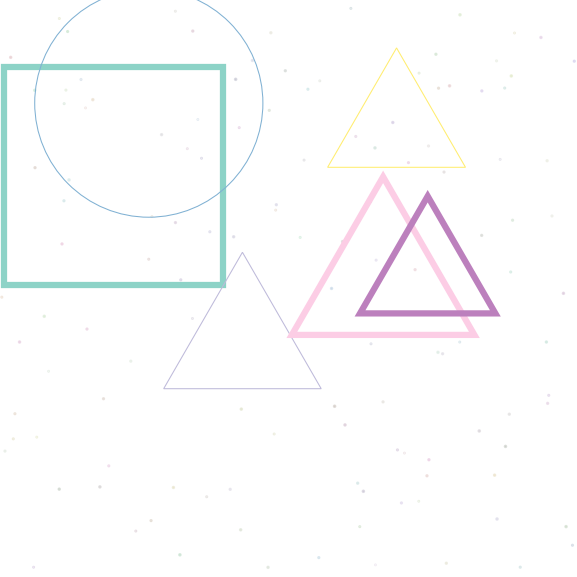[{"shape": "square", "thickness": 3, "radius": 0.95, "center": [0.197, 0.694]}, {"shape": "triangle", "thickness": 0.5, "radius": 0.79, "center": [0.42, 0.405]}, {"shape": "circle", "thickness": 0.5, "radius": 0.99, "center": [0.258, 0.821]}, {"shape": "triangle", "thickness": 3, "radius": 0.91, "center": [0.663, 0.51]}, {"shape": "triangle", "thickness": 3, "radius": 0.68, "center": [0.741, 0.524]}, {"shape": "triangle", "thickness": 0.5, "radius": 0.69, "center": [0.687, 0.778]}]